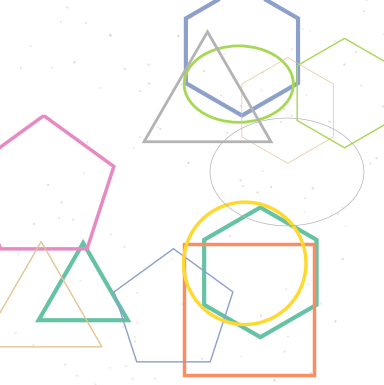[{"shape": "hexagon", "thickness": 3, "radius": 0.84, "center": [0.676, 0.293]}, {"shape": "triangle", "thickness": 3, "radius": 0.67, "center": [0.216, 0.235]}, {"shape": "square", "thickness": 2.5, "radius": 0.85, "center": [0.647, 0.196]}, {"shape": "pentagon", "thickness": 1, "radius": 0.81, "center": [0.451, 0.192]}, {"shape": "hexagon", "thickness": 3, "radius": 0.84, "center": [0.628, 0.868]}, {"shape": "pentagon", "thickness": 2.5, "radius": 0.96, "center": [0.114, 0.508]}, {"shape": "hexagon", "thickness": 1, "radius": 0.71, "center": [0.895, 0.758]}, {"shape": "oval", "thickness": 2, "radius": 0.71, "center": [0.62, 0.782]}, {"shape": "circle", "thickness": 2.5, "radius": 0.79, "center": [0.636, 0.316]}, {"shape": "triangle", "thickness": 1, "radius": 0.91, "center": [0.107, 0.19]}, {"shape": "hexagon", "thickness": 0.5, "radius": 0.69, "center": [0.747, 0.713]}, {"shape": "triangle", "thickness": 2, "radius": 0.95, "center": [0.539, 0.727]}, {"shape": "oval", "thickness": 0.5, "radius": 1.0, "center": [0.745, 0.553]}]